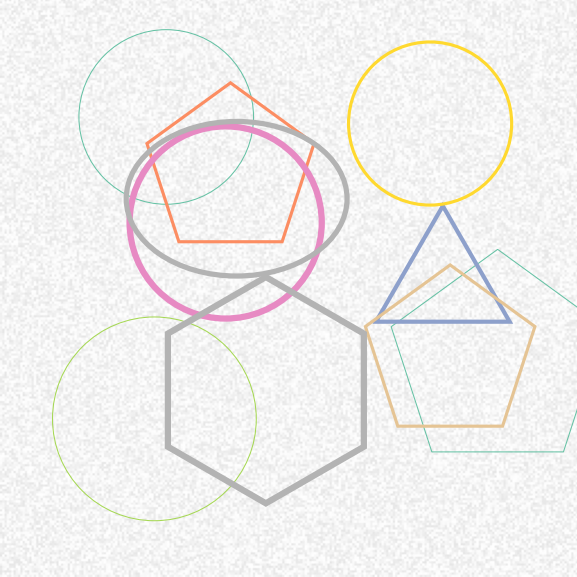[{"shape": "circle", "thickness": 0.5, "radius": 0.76, "center": [0.288, 0.797]}, {"shape": "pentagon", "thickness": 0.5, "radius": 0.97, "center": [0.862, 0.373]}, {"shape": "pentagon", "thickness": 1.5, "radius": 0.76, "center": [0.399, 0.704]}, {"shape": "triangle", "thickness": 2, "radius": 0.67, "center": [0.767, 0.509]}, {"shape": "circle", "thickness": 3, "radius": 0.83, "center": [0.391, 0.614]}, {"shape": "circle", "thickness": 0.5, "radius": 0.88, "center": [0.267, 0.274]}, {"shape": "circle", "thickness": 1.5, "radius": 0.71, "center": [0.745, 0.785]}, {"shape": "pentagon", "thickness": 1.5, "radius": 0.77, "center": [0.779, 0.386]}, {"shape": "oval", "thickness": 2.5, "radius": 0.96, "center": [0.41, 0.655]}, {"shape": "hexagon", "thickness": 3, "radius": 0.98, "center": [0.46, 0.324]}]